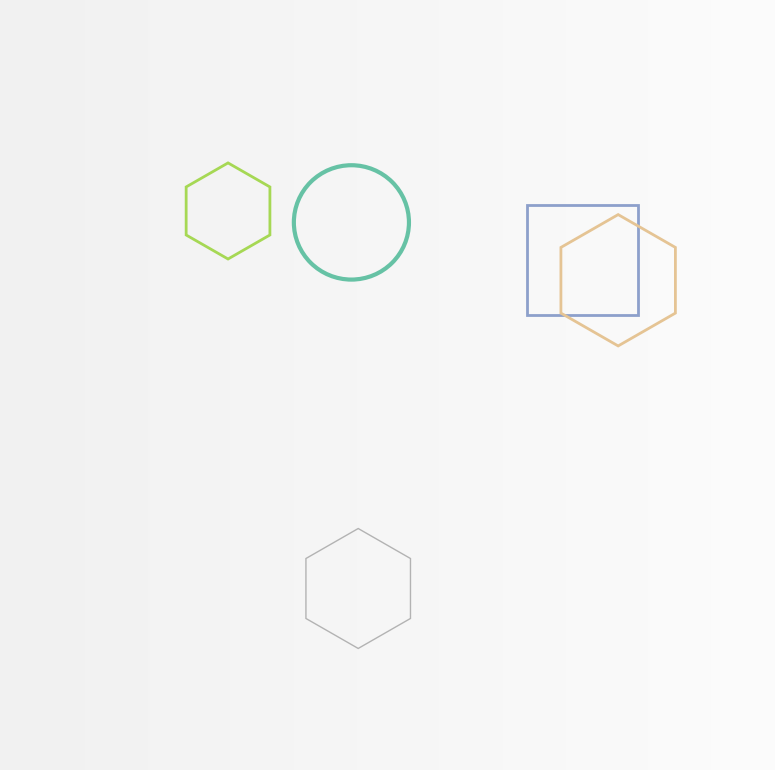[{"shape": "circle", "thickness": 1.5, "radius": 0.37, "center": [0.453, 0.711]}, {"shape": "square", "thickness": 1, "radius": 0.36, "center": [0.752, 0.662]}, {"shape": "hexagon", "thickness": 1, "radius": 0.31, "center": [0.294, 0.726]}, {"shape": "hexagon", "thickness": 1, "radius": 0.43, "center": [0.798, 0.636]}, {"shape": "hexagon", "thickness": 0.5, "radius": 0.39, "center": [0.462, 0.236]}]